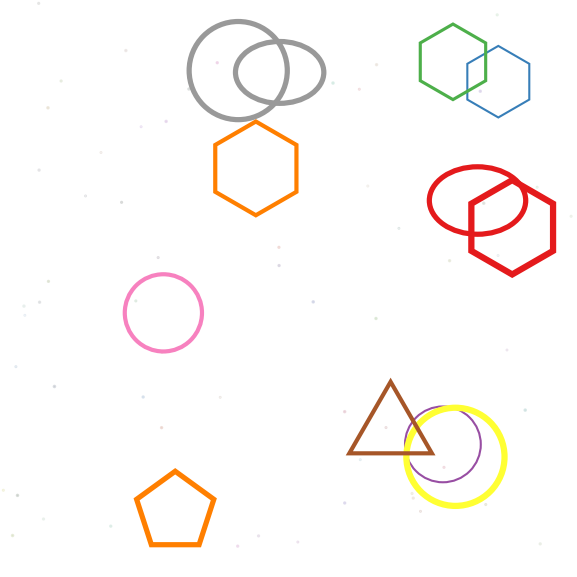[{"shape": "hexagon", "thickness": 3, "radius": 0.41, "center": [0.887, 0.606]}, {"shape": "oval", "thickness": 2.5, "radius": 0.42, "center": [0.827, 0.652]}, {"shape": "hexagon", "thickness": 1, "radius": 0.31, "center": [0.863, 0.858]}, {"shape": "hexagon", "thickness": 1.5, "radius": 0.33, "center": [0.784, 0.892]}, {"shape": "circle", "thickness": 1, "radius": 0.33, "center": [0.767, 0.23]}, {"shape": "hexagon", "thickness": 2, "radius": 0.41, "center": [0.443, 0.708]}, {"shape": "pentagon", "thickness": 2.5, "radius": 0.35, "center": [0.303, 0.113]}, {"shape": "circle", "thickness": 3, "radius": 0.42, "center": [0.789, 0.208]}, {"shape": "triangle", "thickness": 2, "radius": 0.41, "center": [0.676, 0.255]}, {"shape": "circle", "thickness": 2, "radius": 0.33, "center": [0.283, 0.457]}, {"shape": "oval", "thickness": 2.5, "radius": 0.38, "center": [0.484, 0.874]}, {"shape": "circle", "thickness": 2.5, "radius": 0.42, "center": [0.412, 0.877]}]